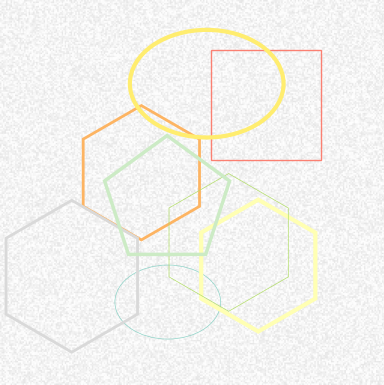[{"shape": "oval", "thickness": 0.5, "radius": 0.69, "center": [0.436, 0.215]}, {"shape": "hexagon", "thickness": 3, "radius": 0.86, "center": [0.671, 0.31]}, {"shape": "square", "thickness": 1, "radius": 0.71, "center": [0.691, 0.728]}, {"shape": "hexagon", "thickness": 2, "radius": 0.87, "center": [0.367, 0.551]}, {"shape": "hexagon", "thickness": 0.5, "radius": 0.89, "center": [0.594, 0.37]}, {"shape": "hexagon", "thickness": 2, "radius": 0.99, "center": [0.186, 0.283]}, {"shape": "pentagon", "thickness": 2.5, "radius": 0.85, "center": [0.434, 0.477]}, {"shape": "oval", "thickness": 3, "radius": 1.0, "center": [0.537, 0.783]}]